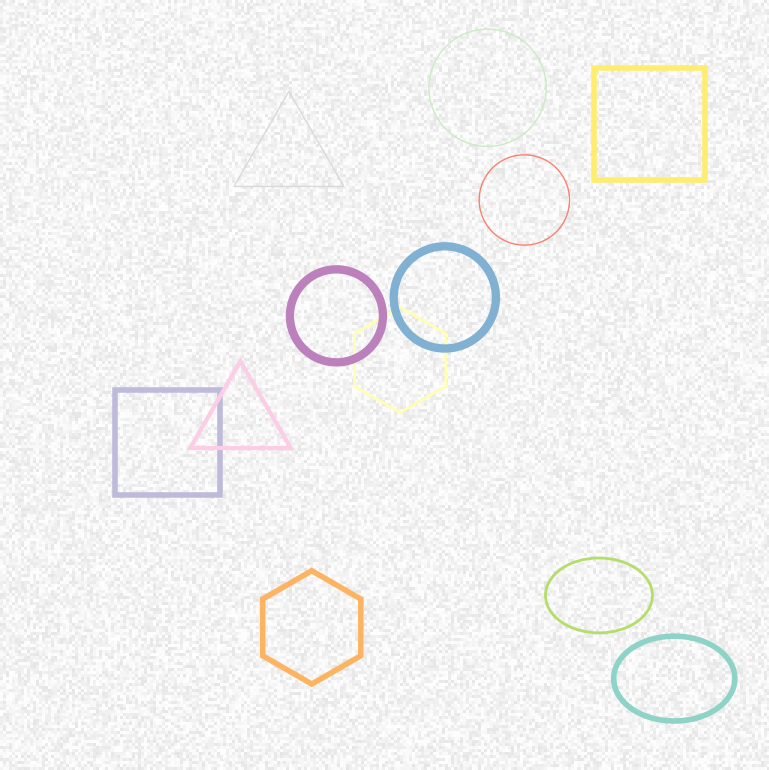[{"shape": "oval", "thickness": 2, "radius": 0.39, "center": [0.876, 0.119]}, {"shape": "hexagon", "thickness": 1, "radius": 0.34, "center": [0.52, 0.533]}, {"shape": "square", "thickness": 2, "radius": 0.34, "center": [0.217, 0.425]}, {"shape": "circle", "thickness": 0.5, "radius": 0.29, "center": [0.681, 0.74]}, {"shape": "circle", "thickness": 3, "radius": 0.33, "center": [0.578, 0.614]}, {"shape": "hexagon", "thickness": 2, "radius": 0.37, "center": [0.405, 0.185]}, {"shape": "oval", "thickness": 1, "radius": 0.35, "center": [0.778, 0.227]}, {"shape": "triangle", "thickness": 1.5, "radius": 0.38, "center": [0.312, 0.456]}, {"shape": "triangle", "thickness": 0.5, "radius": 0.41, "center": [0.375, 0.799]}, {"shape": "circle", "thickness": 3, "radius": 0.3, "center": [0.437, 0.59]}, {"shape": "circle", "thickness": 0.5, "radius": 0.38, "center": [0.633, 0.886]}, {"shape": "square", "thickness": 2, "radius": 0.36, "center": [0.843, 0.839]}]